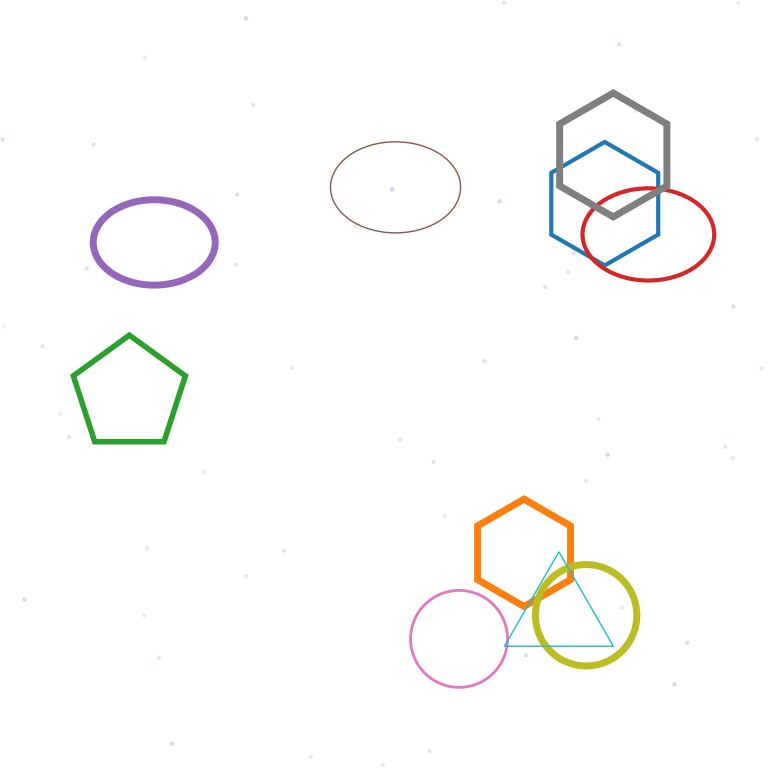[{"shape": "hexagon", "thickness": 1.5, "radius": 0.4, "center": [0.785, 0.735]}, {"shape": "hexagon", "thickness": 2.5, "radius": 0.35, "center": [0.681, 0.282]}, {"shape": "pentagon", "thickness": 2, "radius": 0.38, "center": [0.168, 0.488]}, {"shape": "oval", "thickness": 1.5, "radius": 0.43, "center": [0.842, 0.696]}, {"shape": "oval", "thickness": 2.5, "radius": 0.4, "center": [0.2, 0.685]}, {"shape": "oval", "thickness": 0.5, "radius": 0.42, "center": [0.514, 0.757]}, {"shape": "circle", "thickness": 1, "radius": 0.31, "center": [0.596, 0.17]}, {"shape": "hexagon", "thickness": 2.5, "radius": 0.4, "center": [0.796, 0.799]}, {"shape": "circle", "thickness": 2.5, "radius": 0.33, "center": [0.761, 0.201]}, {"shape": "triangle", "thickness": 0.5, "radius": 0.41, "center": [0.726, 0.202]}]